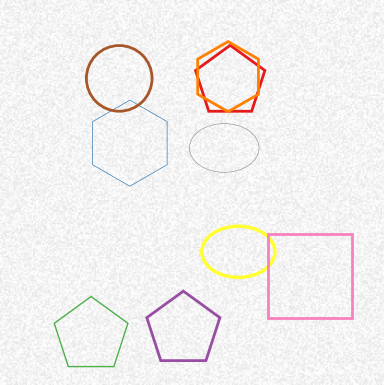[{"shape": "pentagon", "thickness": 2, "radius": 0.47, "center": [0.598, 0.788]}, {"shape": "hexagon", "thickness": 0.5, "radius": 0.56, "center": [0.337, 0.628]}, {"shape": "pentagon", "thickness": 1, "radius": 0.5, "center": [0.237, 0.129]}, {"shape": "pentagon", "thickness": 2, "radius": 0.5, "center": [0.476, 0.144]}, {"shape": "hexagon", "thickness": 2, "radius": 0.46, "center": [0.592, 0.801]}, {"shape": "oval", "thickness": 2.5, "radius": 0.47, "center": [0.619, 0.346]}, {"shape": "circle", "thickness": 2, "radius": 0.43, "center": [0.31, 0.796]}, {"shape": "square", "thickness": 2, "radius": 0.55, "center": [0.805, 0.283]}, {"shape": "oval", "thickness": 0.5, "radius": 0.45, "center": [0.582, 0.616]}]